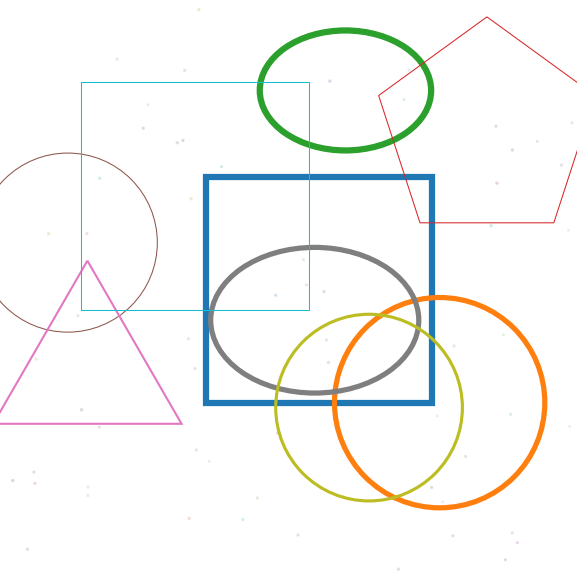[{"shape": "square", "thickness": 3, "radius": 0.98, "center": [0.553, 0.497]}, {"shape": "circle", "thickness": 2.5, "radius": 0.91, "center": [0.761, 0.302]}, {"shape": "oval", "thickness": 3, "radius": 0.74, "center": [0.598, 0.843]}, {"shape": "pentagon", "thickness": 0.5, "radius": 0.99, "center": [0.843, 0.773]}, {"shape": "circle", "thickness": 0.5, "radius": 0.78, "center": [0.117, 0.579]}, {"shape": "triangle", "thickness": 1, "radius": 0.94, "center": [0.151, 0.359]}, {"shape": "oval", "thickness": 2.5, "radius": 0.9, "center": [0.545, 0.445]}, {"shape": "circle", "thickness": 1.5, "radius": 0.81, "center": [0.639, 0.293]}, {"shape": "square", "thickness": 0.5, "radius": 0.99, "center": [0.338, 0.66]}]